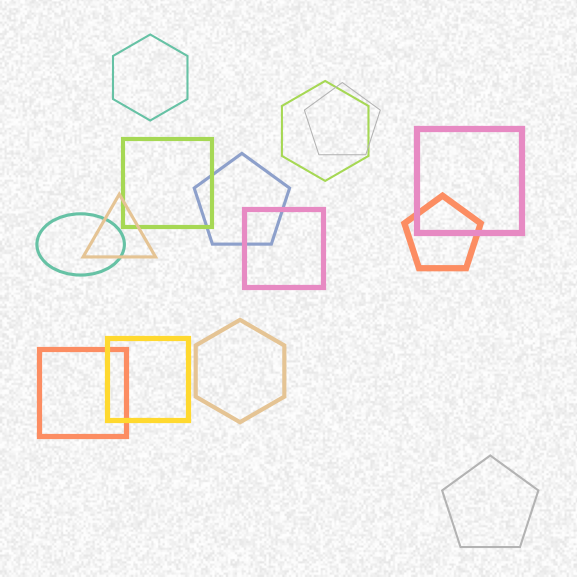[{"shape": "hexagon", "thickness": 1, "radius": 0.37, "center": [0.26, 0.865]}, {"shape": "oval", "thickness": 1.5, "radius": 0.38, "center": [0.14, 0.576]}, {"shape": "square", "thickness": 2.5, "radius": 0.38, "center": [0.142, 0.32]}, {"shape": "pentagon", "thickness": 3, "radius": 0.35, "center": [0.766, 0.591]}, {"shape": "pentagon", "thickness": 1.5, "radius": 0.43, "center": [0.419, 0.647]}, {"shape": "square", "thickness": 2.5, "radius": 0.34, "center": [0.491, 0.57]}, {"shape": "square", "thickness": 3, "radius": 0.45, "center": [0.812, 0.686]}, {"shape": "hexagon", "thickness": 1, "radius": 0.43, "center": [0.563, 0.772]}, {"shape": "square", "thickness": 2, "radius": 0.38, "center": [0.29, 0.682]}, {"shape": "square", "thickness": 2.5, "radius": 0.35, "center": [0.256, 0.343]}, {"shape": "triangle", "thickness": 1.5, "radius": 0.36, "center": [0.207, 0.59]}, {"shape": "hexagon", "thickness": 2, "radius": 0.44, "center": [0.416, 0.357]}, {"shape": "pentagon", "thickness": 1, "radius": 0.44, "center": [0.849, 0.123]}, {"shape": "pentagon", "thickness": 0.5, "radius": 0.35, "center": [0.593, 0.787]}]